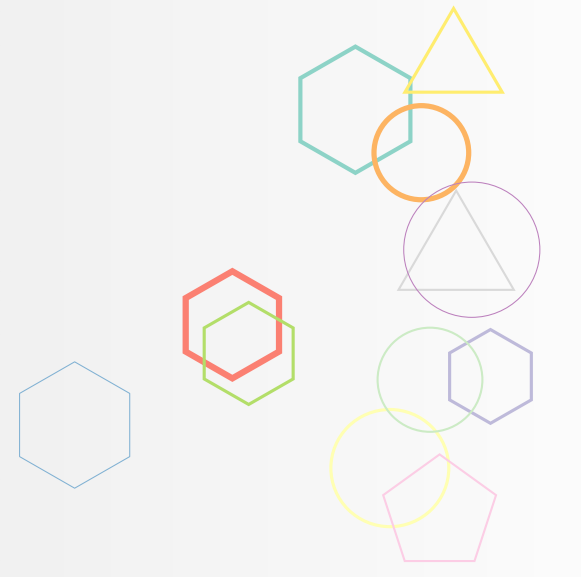[{"shape": "hexagon", "thickness": 2, "radius": 0.55, "center": [0.611, 0.809]}, {"shape": "circle", "thickness": 1.5, "radius": 0.51, "center": [0.671, 0.189]}, {"shape": "hexagon", "thickness": 1.5, "radius": 0.41, "center": [0.844, 0.347]}, {"shape": "hexagon", "thickness": 3, "radius": 0.46, "center": [0.4, 0.437]}, {"shape": "hexagon", "thickness": 0.5, "radius": 0.55, "center": [0.128, 0.263]}, {"shape": "circle", "thickness": 2.5, "radius": 0.41, "center": [0.725, 0.735]}, {"shape": "hexagon", "thickness": 1.5, "radius": 0.44, "center": [0.428, 0.387]}, {"shape": "pentagon", "thickness": 1, "radius": 0.51, "center": [0.756, 0.11]}, {"shape": "triangle", "thickness": 1, "radius": 0.57, "center": [0.785, 0.555]}, {"shape": "circle", "thickness": 0.5, "radius": 0.59, "center": [0.812, 0.567]}, {"shape": "circle", "thickness": 1, "radius": 0.45, "center": [0.74, 0.342]}, {"shape": "triangle", "thickness": 1.5, "radius": 0.48, "center": [0.78, 0.888]}]